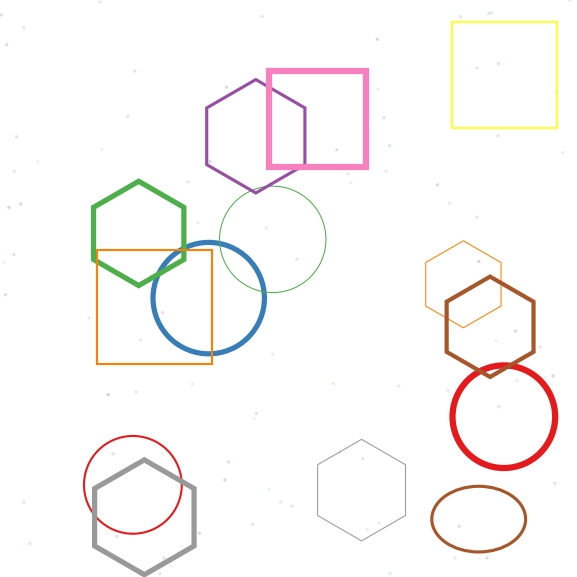[{"shape": "circle", "thickness": 3, "radius": 0.44, "center": [0.872, 0.278]}, {"shape": "circle", "thickness": 1, "radius": 0.42, "center": [0.23, 0.16]}, {"shape": "circle", "thickness": 2.5, "radius": 0.48, "center": [0.361, 0.483]}, {"shape": "circle", "thickness": 0.5, "radius": 0.46, "center": [0.472, 0.585]}, {"shape": "hexagon", "thickness": 2.5, "radius": 0.45, "center": [0.24, 0.595]}, {"shape": "hexagon", "thickness": 1.5, "radius": 0.49, "center": [0.443, 0.763]}, {"shape": "square", "thickness": 1, "radius": 0.5, "center": [0.268, 0.467]}, {"shape": "hexagon", "thickness": 0.5, "radius": 0.38, "center": [0.802, 0.507]}, {"shape": "square", "thickness": 1, "radius": 0.46, "center": [0.874, 0.87]}, {"shape": "oval", "thickness": 1.5, "radius": 0.41, "center": [0.829, 0.1]}, {"shape": "hexagon", "thickness": 2, "radius": 0.43, "center": [0.849, 0.433]}, {"shape": "square", "thickness": 3, "radius": 0.42, "center": [0.55, 0.793]}, {"shape": "hexagon", "thickness": 2.5, "radius": 0.5, "center": [0.25, 0.103]}, {"shape": "hexagon", "thickness": 0.5, "radius": 0.44, "center": [0.626, 0.15]}]